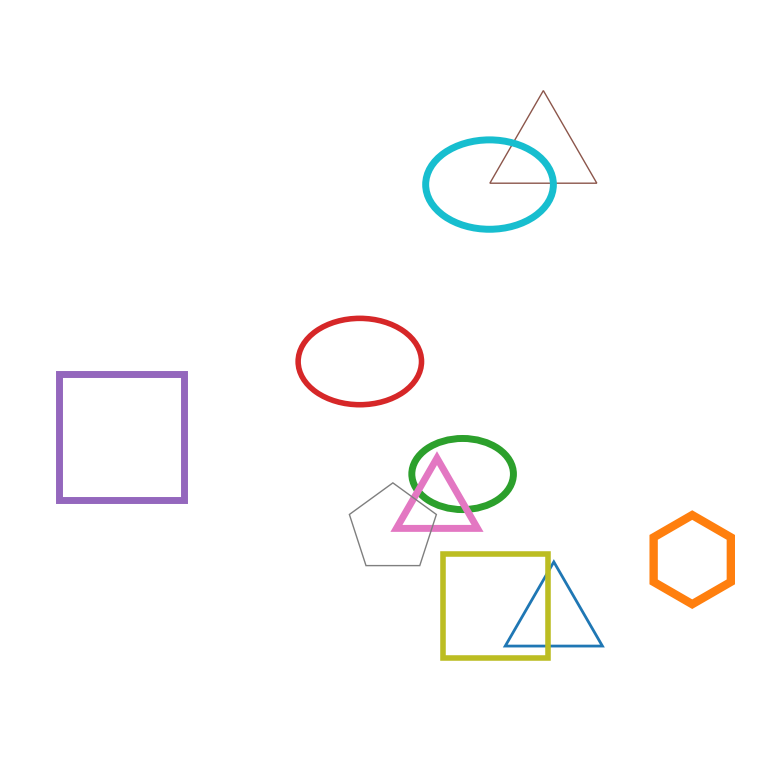[{"shape": "triangle", "thickness": 1, "radius": 0.36, "center": [0.719, 0.197]}, {"shape": "hexagon", "thickness": 3, "radius": 0.29, "center": [0.899, 0.273]}, {"shape": "oval", "thickness": 2.5, "radius": 0.33, "center": [0.601, 0.384]}, {"shape": "oval", "thickness": 2, "radius": 0.4, "center": [0.467, 0.53]}, {"shape": "square", "thickness": 2.5, "radius": 0.41, "center": [0.158, 0.432]}, {"shape": "triangle", "thickness": 0.5, "radius": 0.4, "center": [0.706, 0.802]}, {"shape": "triangle", "thickness": 2.5, "radius": 0.3, "center": [0.568, 0.344]}, {"shape": "pentagon", "thickness": 0.5, "radius": 0.3, "center": [0.51, 0.313]}, {"shape": "square", "thickness": 2, "radius": 0.34, "center": [0.644, 0.212]}, {"shape": "oval", "thickness": 2.5, "radius": 0.41, "center": [0.636, 0.76]}]